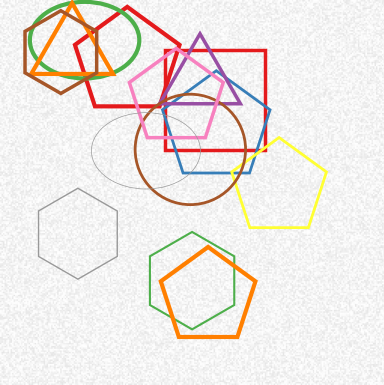[{"shape": "pentagon", "thickness": 3, "radius": 0.71, "center": [0.33, 0.839]}, {"shape": "square", "thickness": 2.5, "radius": 0.65, "center": [0.558, 0.74]}, {"shape": "pentagon", "thickness": 2, "radius": 0.73, "center": [0.562, 0.669]}, {"shape": "oval", "thickness": 3, "radius": 0.71, "center": [0.22, 0.896]}, {"shape": "hexagon", "thickness": 1.5, "radius": 0.63, "center": [0.499, 0.271]}, {"shape": "triangle", "thickness": 2.5, "radius": 0.61, "center": [0.519, 0.791]}, {"shape": "pentagon", "thickness": 3, "radius": 0.65, "center": [0.541, 0.229]}, {"shape": "triangle", "thickness": 3, "radius": 0.61, "center": [0.187, 0.869]}, {"shape": "pentagon", "thickness": 2, "radius": 0.65, "center": [0.725, 0.513]}, {"shape": "circle", "thickness": 2, "radius": 0.72, "center": [0.494, 0.612]}, {"shape": "hexagon", "thickness": 2.5, "radius": 0.54, "center": [0.158, 0.865]}, {"shape": "pentagon", "thickness": 2.5, "radius": 0.64, "center": [0.458, 0.746]}, {"shape": "oval", "thickness": 0.5, "radius": 0.71, "center": [0.379, 0.608]}, {"shape": "hexagon", "thickness": 1, "radius": 0.59, "center": [0.202, 0.393]}]